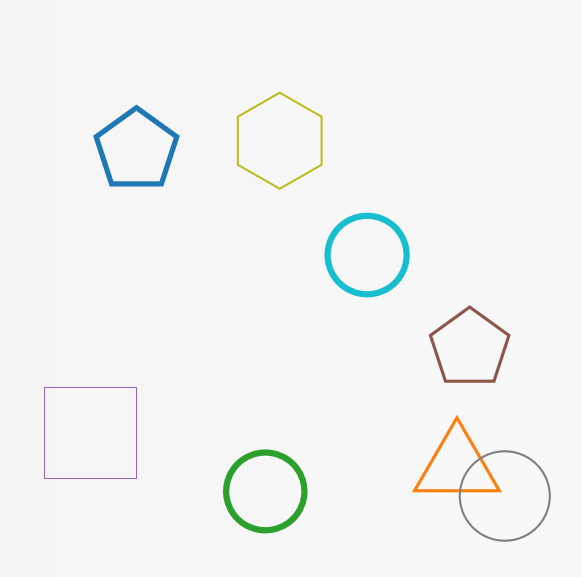[{"shape": "pentagon", "thickness": 2.5, "radius": 0.36, "center": [0.235, 0.74]}, {"shape": "triangle", "thickness": 1.5, "radius": 0.42, "center": [0.786, 0.191]}, {"shape": "circle", "thickness": 3, "radius": 0.34, "center": [0.456, 0.148]}, {"shape": "square", "thickness": 0.5, "radius": 0.39, "center": [0.154, 0.251]}, {"shape": "pentagon", "thickness": 1.5, "radius": 0.35, "center": [0.808, 0.396]}, {"shape": "circle", "thickness": 1, "radius": 0.39, "center": [0.868, 0.14]}, {"shape": "hexagon", "thickness": 1, "radius": 0.42, "center": [0.481, 0.755]}, {"shape": "circle", "thickness": 3, "radius": 0.34, "center": [0.632, 0.557]}]